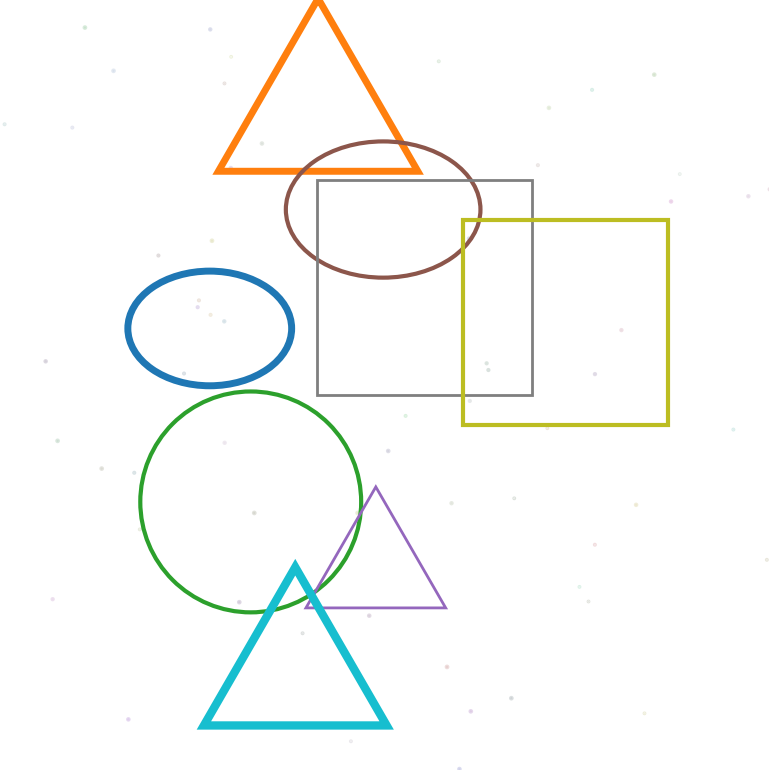[{"shape": "oval", "thickness": 2.5, "radius": 0.53, "center": [0.272, 0.573]}, {"shape": "triangle", "thickness": 2.5, "radius": 0.75, "center": [0.413, 0.852]}, {"shape": "circle", "thickness": 1.5, "radius": 0.72, "center": [0.326, 0.348]}, {"shape": "triangle", "thickness": 1, "radius": 0.52, "center": [0.488, 0.263]}, {"shape": "oval", "thickness": 1.5, "radius": 0.63, "center": [0.498, 0.728]}, {"shape": "square", "thickness": 1, "radius": 0.7, "center": [0.551, 0.627]}, {"shape": "square", "thickness": 1.5, "radius": 0.66, "center": [0.735, 0.581]}, {"shape": "triangle", "thickness": 3, "radius": 0.69, "center": [0.383, 0.126]}]